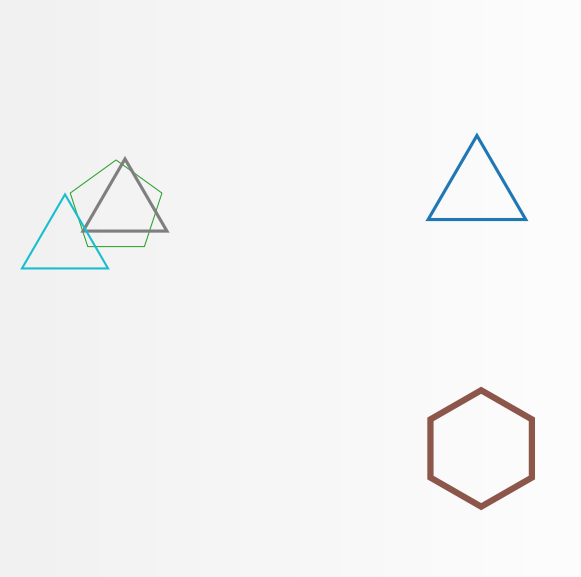[{"shape": "triangle", "thickness": 1.5, "radius": 0.48, "center": [0.821, 0.667]}, {"shape": "pentagon", "thickness": 0.5, "radius": 0.41, "center": [0.2, 0.639]}, {"shape": "hexagon", "thickness": 3, "radius": 0.5, "center": [0.828, 0.223]}, {"shape": "triangle", "thickness": 1.5, "radius": 0.42, "center": [0.215, 0.641]}, {"shape": "triangle", "thickness": 1, "radius": 0.43, "center": [0.112, 0.577]}]